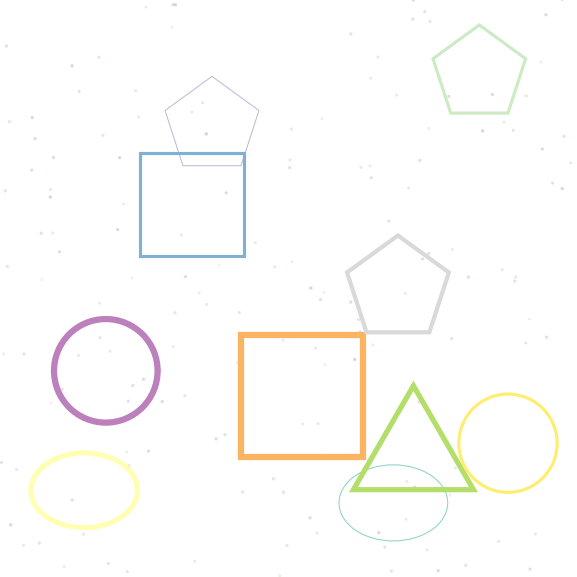[{"shape": "oval", "thickness": 0.5, "radius": 0.47, "center": [0.681, 0.128]}, {"shape": "oval", "thickness": 2.5, "radius": 0.46, "center": [0.146, 0.15]}, {"shape": "pentagon", "thickness": 0.5, "radius": 0.43, "center": [0.367, 0.781]}, {"shape": "square", "thickness": 1.5, "radius": 0.45, "center": [0.332, 0.645]}, {"shape": "square", "thickness": 3, "radius": 0.53, "center": [0.523, 0.314]}, {"shape": "triangle", "thickness": 2.5, "radius": 0.6, "center": [0.716, 0.211]}, {"shape": "pentagon", "thickness": 2, "radius": 0.46, "center": [0.689, 0.499]}, {"shape": "circle", "thickness": 3, "radius": 0.45, "center": [0.183, 0.357]}, {"shape": "pentagon", "thickness": 1.5, "radius": 0.42, "center": [0.83, 0.871]}, {"shape": "circle", "thickness": 1.5, "radius": 0.43, "center": [0.88, 0.232]}]